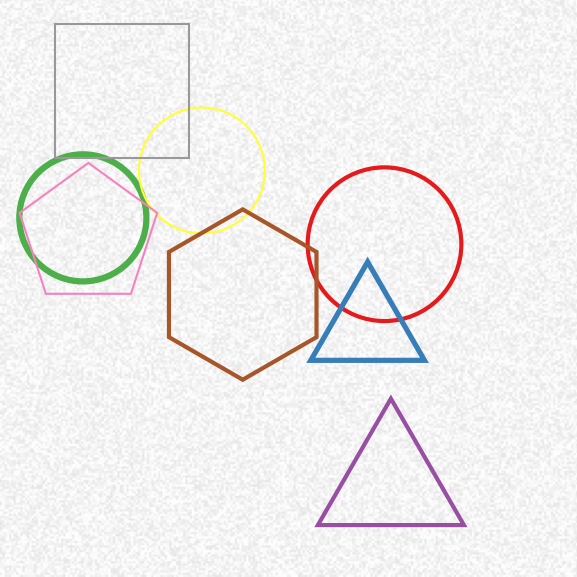[{"shape": "circle", "thickness": 2, "radius": 0.67, "center": [0.666, 0.576]}, {"shape": "triangle", "thickness": 2.5, "radius": 0.57, "center": [0.637, 0.432]}, {"shape": "circle", "thickness": 3, "radius": 0.55, "center": [0.143, 0.622]}, {"shape": "triangle", "thickness": 2, "radius": 0.73, "center": [0.677, 0.163]}, {"shape": "circle", "thickness": 1, "radius": 0.54, "center": [0.35, 0.704]}, {"shape": "hexagon", "thickness": 2, "radius": 0.74, "center": [0.42, 0.489]}, {"shape": "pentagon", "thickness": 1, "radius": 0.63, "center": [0.153, 0.592]}, {"shape": "square", "thickness": 1, "radius": 0.58, "center": [0.211, 0.842]}]